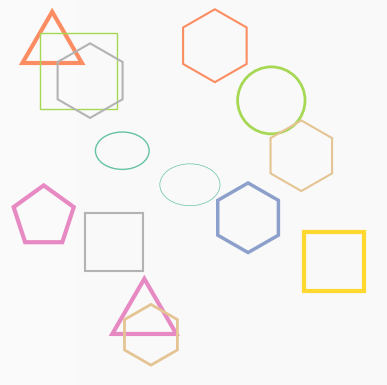[{"shape": "oval", "thickness": 1, "radius": 0.35, "center": [0.316, 0.609]}, {"shape": "oval", "thickness": 0.5, "radius": 0.39, "center": [0.49, 0.52]}, {"shape": "hexagon", "thickness": 1.5, "radius": 0.47, "center": [0.555, 0.881]}, {"shape": "triangle", "thickness": 3, "radius": 0.44, "center": [0.135, 0.881]}, {"shape": "hexagon", "thickness": 2.5, "radius": 0.45, "center": [0.64, 0.434]}, {"shape": "triangle", "thickness": 3, "radius": 0.48, "center": [0.372, 0.18]}, {"shape": "pentagon", "thickness": 3, "radius": 0.41, "center": [0.113, 0.437]}, {"shape": "square", "thickness": 1, "radius": 0.49, "center": [0.202, 0.815]}, {"shape": "circle", "thickness": 2, "radius": 0.44, "center": [0.7, 0.739]}, {"shape": "square", "thickness": 3, "radius": 0.38, "center": [0.862, 0.322]}, {"shape": "hexagon", "thickness": 2, "radius": 0.39, "center": [0.39, 0.13]}, {"shape": "hexagon", "thickness": 1.5, "radius": 0.46, "center": [0.778, 0.595]}, {"shape": "square", "thickness": 1.5, "radius": 0.38, "center": [0.294, 0.371]}, {"shape": "hexagon", "thickness": 1.5, "radius": 0.48, "center": [0.233, 0.791]}]